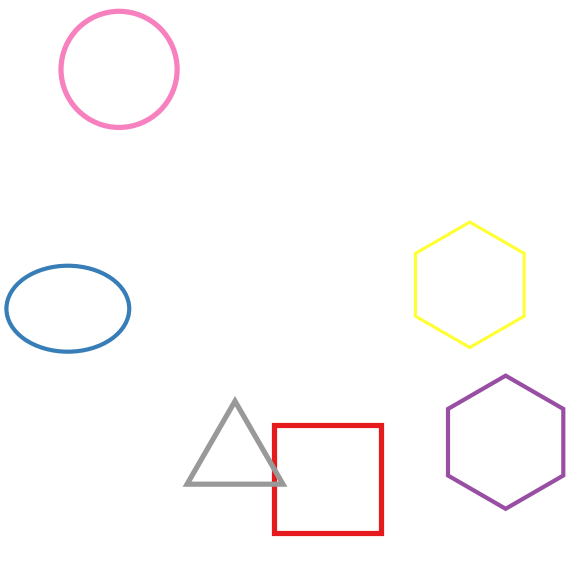[{"shape": "square", "thickness": 2.5, "radius": 0.47, "center": [0.567, 0.169]}, {"shape": "oval", "thickness": 2, "radius": 0.53, "center": [0.117, 0.465]}, {"shape": "hexagon", "thickness": 2, "radius": 0.58, "center": [0.876, 0.233]}, {"shape": "hexagon", "thickness": 1.5, "radius": 0.54, "center": [0.813, 0.506]}, {"shape": "circle", "thickness": 2.5, "radius": 0.5, "center": [0.206, 0.879]}, {"shape": "triangle", "thickness": 2.5, "radius": 0.48, "center": [0.407, 0.209]}]